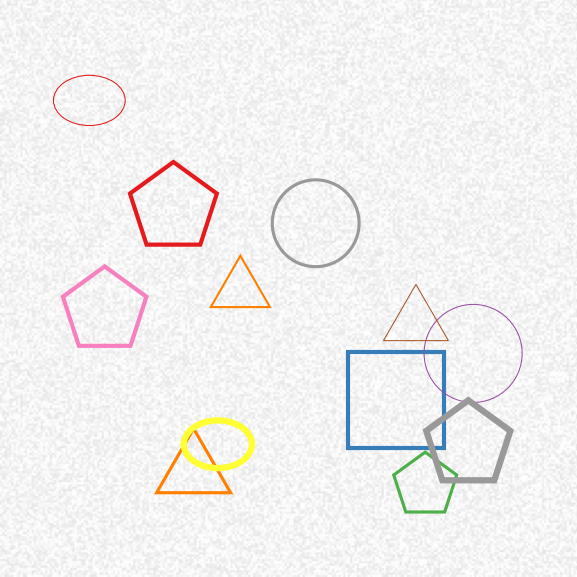[{"shape": "pentagon", "thickness": 2, "radius": 0.4, "center": [0.3, 0.64]}, {"shape": "oval", "thickness": 0.5, "radius": 0.31, "center": [0.155, 0.825]}, {"shape": "square", "thickness": 2, "radius": 0.42, "center": [0.685, 0.307]}, {"shape": "pentagon", "thickness": 1.5, "radius": 0.29, "center": [0.736, 0.159]}, {"shape": "circle", "thickness": 0.5, "radius": 0.42, "center": [0.819, 0.387]}, {"shape": "triangle", "thickness": 1.5, "radius": 0.37, "center": [0.335, 0.183]}, {"shape": "triangle", "thickness": 1, "radius": 0.3, "center": [0.416, 0.497]}, {"shape": "oval", "thickness": 3, "radius": 0.29, "center": [0.377, 0.23]}, {"shape": "triangle", "thickness": 0.5, "radius": 0.32, "center": [0.72, 0.442]}, {"shape": "pentagon", "thickness": 2, "radius": 0.38, "center": [0.181, 0.462]}, {"shape": "circle", "thickness": 1.5, "radius": 0.38, "center": [0.547, 0.613]}, {"shape": "pentagon", "thickness": 3, "radius": 0.38, "center": [0.811, 0.229]}]